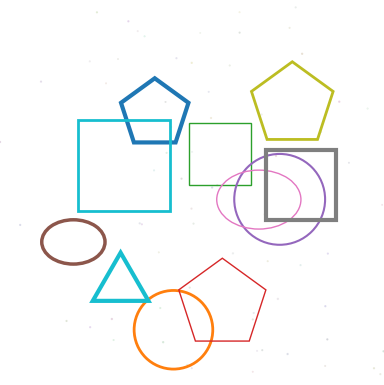[{"shape": "pentagon", "thickness": 3, "radius": 0.46, "center": [0.402, 0.705]}, {"shape": "circle", "thickness": 2, "radius": 0.51, "center": [0.451, 0.143]}, {"shape": "square", "thickness": 1, "radius": 0.4, "center": [0.571, 0.601]}, {"shape": "pentagon", "thickness": 1, "radius": 0.59, "center": [0.577, 0.21]}, {"shape": "circle", "thickness": 1.5, "radius": 0.59, "center": [0.726, 0.482]}, {"shape": "oval", "thickness": 2.5, "radius": 0.41, "center": [0.191, 0.372]}, {"shape": "oval", "thickness": 1, "radius": 0.55, "center": [0.672, 0.482]}, {"shape": "square", "thickness": 3, "radius": 0.45, "center": [0.783, 0.52]}, {"shape": "pentagon", "thickness": 2, "radius": 0.56, "center": [0.759, 0.728]}, {"shape": "triangle", "thickness": 3, "radius": 0.42, "center": [0.313, 0.26]}, {"shape": "square", "thickness": 2, "radius": 0.6, "center": [0.321, 0.57]}]